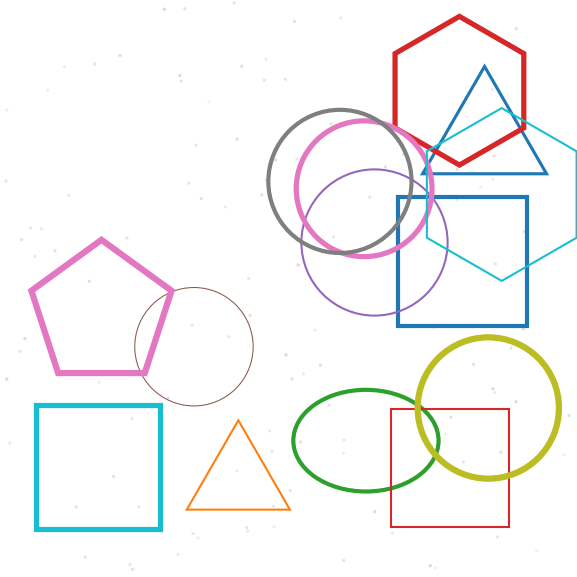[{"shape": "square", "thickness": 2, "radius": 0.56, "center": [0.8, 0.546]}, {"shape": "triangle", "thickness": 1.5, "radius": 0.62, "center": [0.839, 0.76]}, {"shape": "triangle", "thickness": 1, "radius": 0.52, "center": [0.413, 0.168]}, {"shape": "oval", "thickness": 2, "radius": 0.63, "center": [0.634, 0.236]}, {"shape": "square", "thickness": 1, "radius": 0.51, "center": [0.779, 0.189]}, {"shape": "hexagon", "thickness": 2.5, "radius": 0.64, "center": [0.796, 0.842]}, {"shape": "circle", "thickness": 1, "radius": 0.63, "center": [0.648, 0.579]}, {"shape": "circle", "thickness": 0.5, "radius": 0.51, "center": [0.336, 0.399]}, {"shape": "pentagon", "thickness": 3, "radius": 0.64, "center": [0.176, 0.456]}, {"shape": "circle", "thickness": 2.5, "radius": 0.59, "center": [0.631, 0.672]}, {"shape": "circle", "thickness": 2, "radius": 0.62, "center": [0.589, 0.685]}, {"shape": "circle", "thickness": 3, "radius": 0.61, "center": [0.846, 0.293]}, {"shape": "hexagon", "thickness": 1, "radius": 0.75, "center": [0.869, 0.662]}, {"shape": "square", "thickness": 2.5, "radius": 0.54, "center": [0.17, 0.191]}]